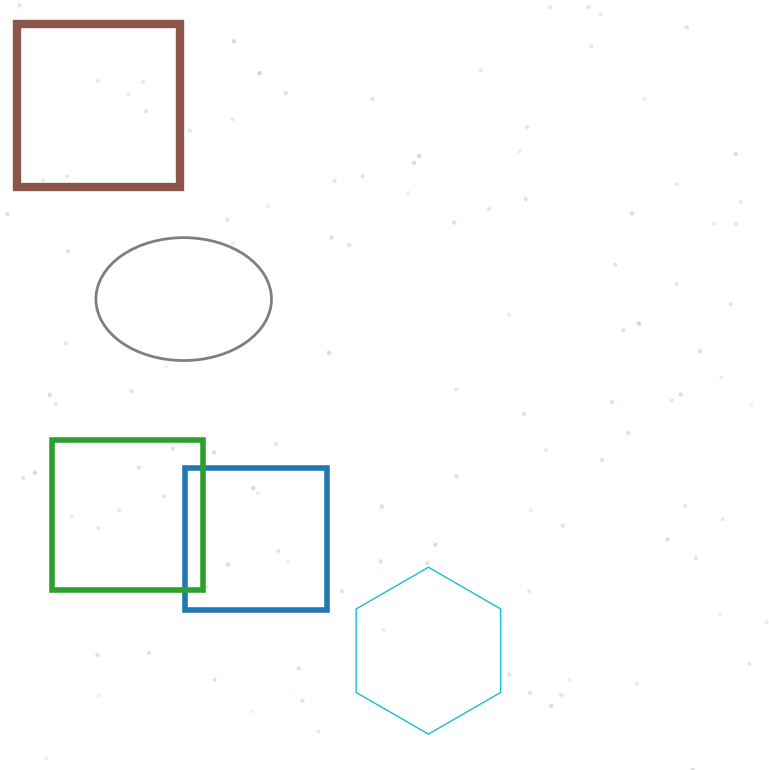[{"shape": "square", "thickness": 2, "radius": 0.46, "center": [0.333, 0.3]}, {"shape": "square", "thickness": 2, "radius": 0.49, "center": [0.166, 0.331]}, {"shape": "square", "thickness": 3, "radius": 0.53, "center": [0.128, 0.863]}, {"shape": "oval", "thickness": 1, "radius": 0.57, "center": [0.239, 0.612]}, {"shape": "hexagon", "thickness": 0.5, "radius": 0.54, "center": [0.556, 0.155]}]